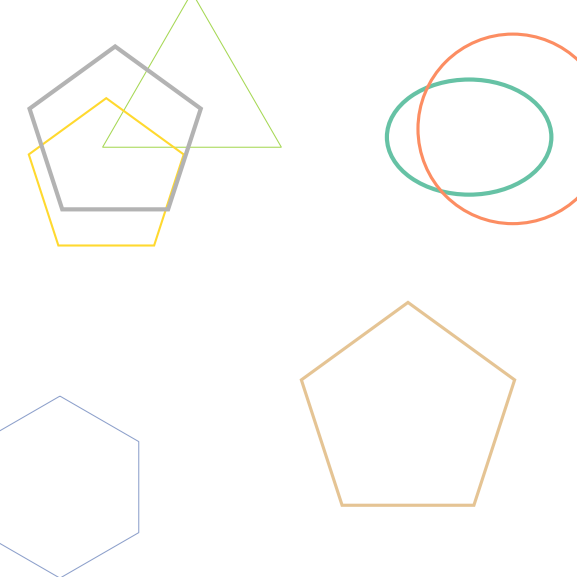[{"shape": "oval", "thickness": 2, "radius": 0.71, "center": [0.812, 0.762]}, {"shape": "circle", "thickness": 1.5, "radius": 0.82, "center": [0.888, 0.776]}, {"shape": "hexagon", "thickness": 0.5, "radius": 0.79, "center": [0.104, 0.156]}, {"shape": "triangle", "thickness": 0.5, "radius": 0.89, "center": [0.332, 0.834]}, {"shape": "pentagon", "thickness": 1, "radius": 0.71, "center": [0.184, 0.688]}, {"shape": "pentagon", "thickness": 1.5, "radius": 0.97, "center": [0.706, 0.281]}, {"shape": "pentagon", "thickness": 2, "radius": 0.78, "center": [0.199, 0.763]}]